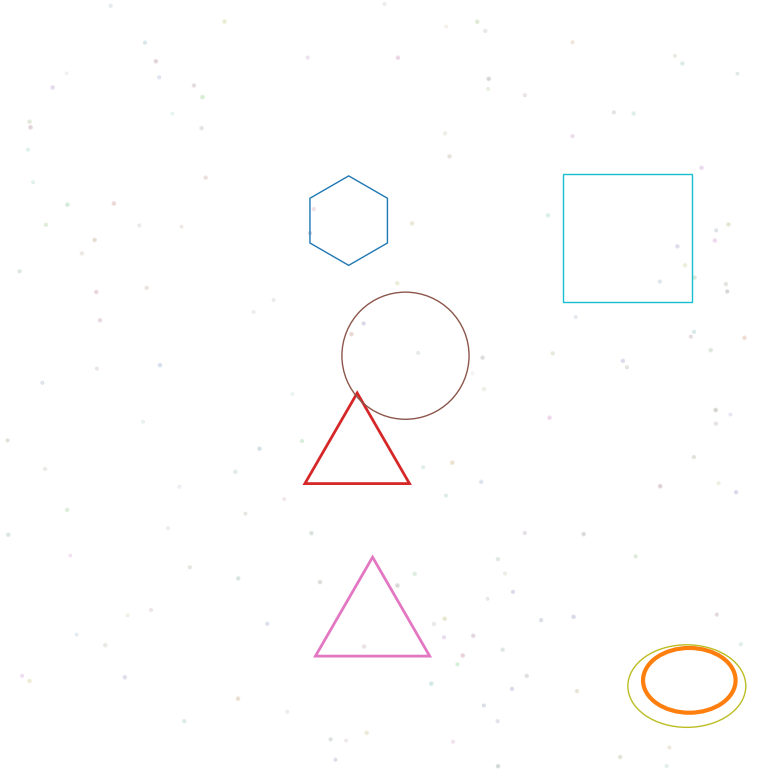[{"shape": "hexagon", "thickness": 0.5, "radius": 0.29, "center": [0.453, 0.713]}, {"shape": "oval", "thickness": 1.5, "radius": 0.3, "center": [0.895, 0.116]}, {"shape": "triangle", "thickness": 1, "radius": 0.39, "center": [0.464, 0.411]}, {"shape": "circle", "thickness": 0.5, "radius": 0.41, "center": [0.527, 0.538]}, {"shape": "triangle", "thickness": 1, "radius": 0.43, "center": [0.484, 0.191]}, {"shape": "oval", "thickness": 0.5, "radius": 0.38, "center": [0.892, 0.109]}, {"shape": "square", "thickness": 0.5, "radius": 0.42, "center": [0.815, 0.691]}]